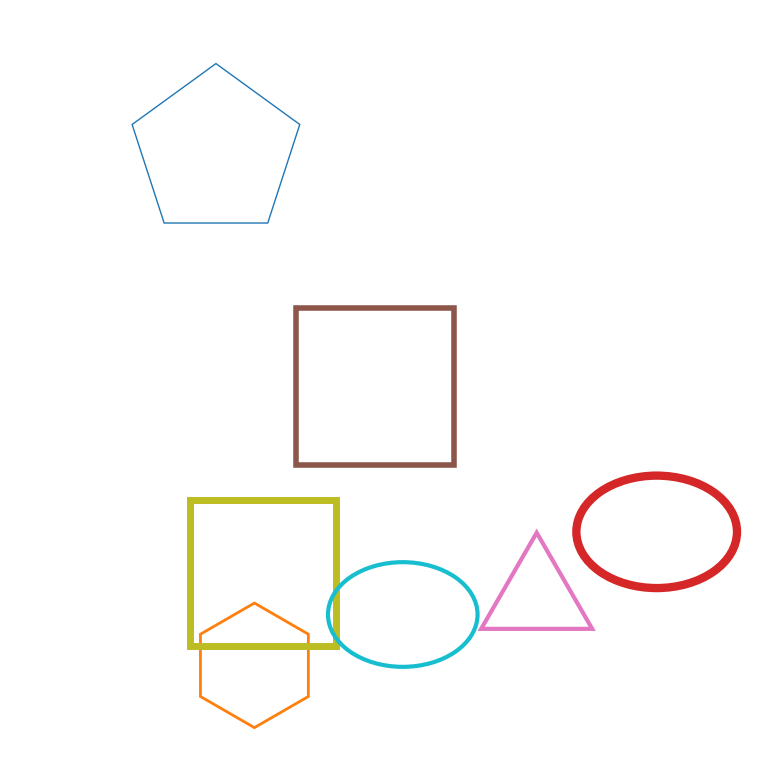[{"shape": "pentagon", "thickness": 0.5, "radius": 0.57, "center": [0.28, 0.803]}, {"shape": "hexagon", "thickness": 1, "radius": 0.4, "center": [0.33, 0.136]}, {"shape": "oval", "thickness": 3, "radius": 0.52, "center": [0.853, 0.309]}, {"shape": "square", "thickness": 2, "radius": 0.51, "center": [0.487, 0.498]}, {"shape": "triangle", "thickness": 1.5, "radius": 0.42, "center": [0.697, 0.225]}, {"shape": "square", "thickness": 2.5, "radius": 0.47, "center": [0.342, 0.255]}, {"shape": "oval", "thickness": 1.5, "radius": 0.49, "center": [0.523, 0.202]}]